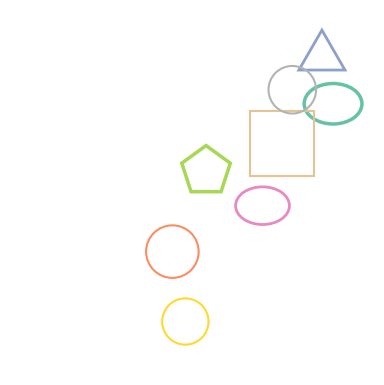[{"shape": "oval", "thickness": 2.5, "radius": 0.38, "center": [0.865, 0.731]}, {"shape": "circle", "thickness": 1.5, "radius": 0.34, "center": [0.448, 0.346]}, {"shape": "triangle", "thickness": 2, "radius": 0.35, "center": [0.836, 0.853]}, {"shape": "oval", "thickness": 2, "radius": 0.35, "center": [0.682, 0.466]}, {"shape": "pentagon", "thickness": 2.5, "radius": 0.33, "center": [0.535, 0.556]}, {"shape": "circle", "thickness": 1.5, "radius": 0.3, "center": [0.481, 0.165]}, {"shape": "square", "thickness": 1.5, "radius": 0.42, "center": [0.732, 0.628]}, {"shape": "circle", "thickness": 1.5, "radius": 0.31, "center": [0.759, 0.767]}]